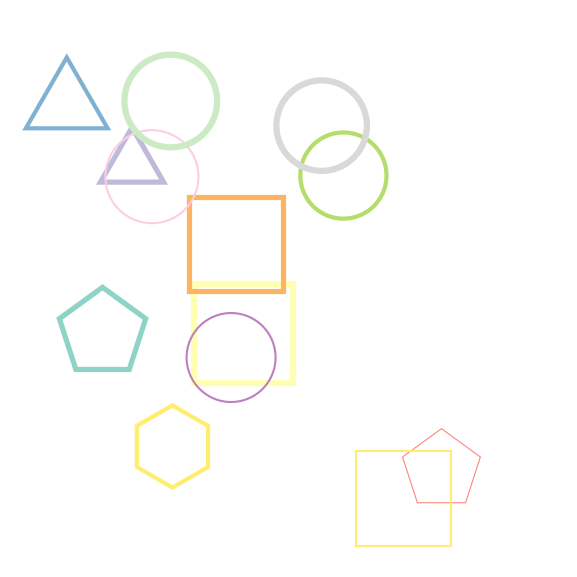[{"shape": "pentagon", "thickness": 2.5, "radius": 0.39, "center": [0.178, 0.423]}, {"shape": "square", "thickness": 3, "radius": 0.43, "center": [0.421, 0.422]}, {"shape": "triangle", "thickness": 2.5, "radius": 0.32, "center": [0.229, 0.715]}, {"shape": "pentagon", "thickness": 0.5, "radius": 0.35, "center": [0.764, 0.186]}, {"shape": "triangle", "thickness": 2, "radius": 0.41, "center": [0.116, 0.818]}, {"shape": "square", "thickness": 2.5, "radius": 0.41, "center": [0.409, 0.576]}, {"shape": "circle", "thickness": 2, "radius": 0.37, "center": [0.595, 0.695]}, {"shape": "circle", "thickness": 1, "radius": 0.4, "center": [0.263, 0.693]}, {"shape": "circle", "thickness": 3, "radius": 0.39, "center": [0.557, 0.782]}, {"shape": "circle", "thickness": 1, "radius": 0.39, "center": [0.4, 0.38]}, {"shape": "circle", "thickness": 3, "radius": 0.4, "center": [0.296, 0.824]}, {"shape": "hexagon", "thickness": 2, "radius": 0.36, "center": [0.299, 0.226]}, {"shape": "square", "thickness": 1, "radius": 0.41, "center": [0.699, 0.136]}]